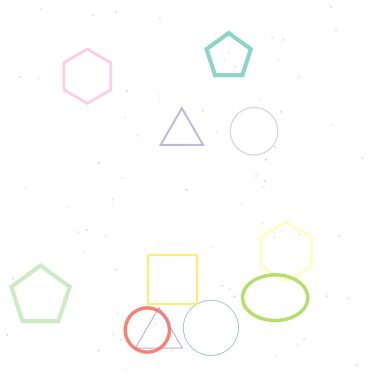[{"shape": "pentagon", "thickness": 3, "radius": 0.3, "center": [0.594, 0.854]}, {"shape": "hexagon", "thickness": 1.5, "radius": 0.38, "center": [0.743, 0.346]}, {"shape": "triangle", "thickness": 1.5, "radius": 0.32, "center": [0.472, 0.655]}, {"shape": "circle", "thickness": 2.5, "radius": 0.29, "center": [0.383, 0.143]}, {"shape": "circle", "thickness": 0.5, "radius": 0.36, "center": [0.548, 0.148]}, {"shape": "oval", "thickness": 2.5, "radius": 0.42, "center": [0.715, 0.227]}, {"shape": "hexagon", "thickness": 2, "radius": 0.35, "center": [0.227, 0.802]}, {"shape": "circle", "thickness": 1, "radius": 0.31, "center": [0.66, 0.659]}, {"shape": "triangle", "thickness": 0.5, "radius": 0.35, "center": [0.413, 0.131]}, {"shape": "pentagon", "thickness": 3, "radius": 0.4, "center": [0.105, 0.23]}, {"shape": "square", "thickness": 1.5, "radius": 0.32, "center": [0.447, 0.274]}]